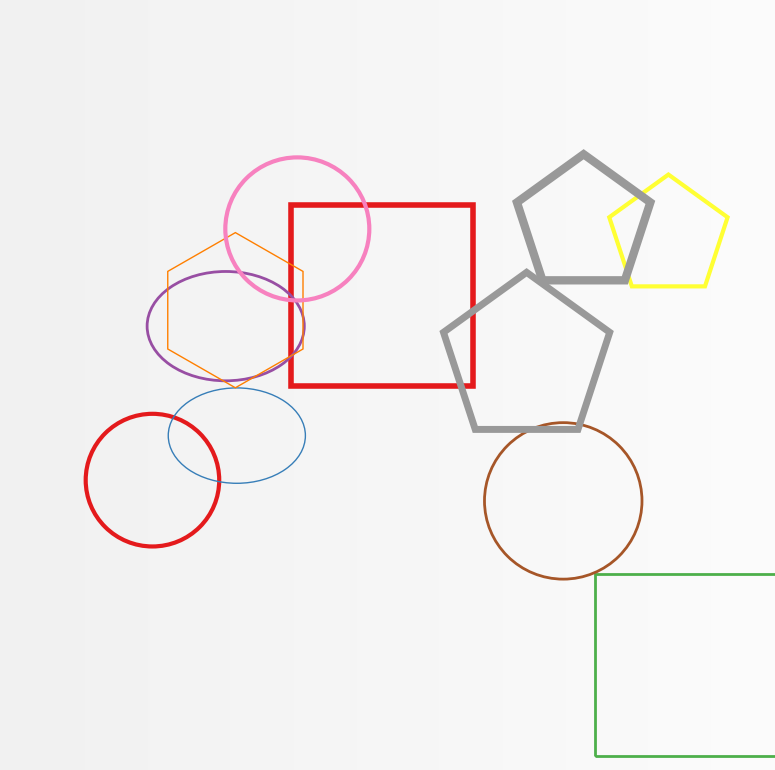[{"shape": "square", "thickness": 2, "radius": 0.59, "center": [0.493, 0.617]}, {"shape": "circle", "thickness": 1.5, "radius": 0.43, "center": [0.197, 0.376]}, {"shape": "oval", "thickness": 0.5, "radius": 0.44, "center": [0.306, 0.434]}, {"shape": "square", "thickness": 1, "radius": 0.59, "center": [0.887, 0.136]}, {"shape": "oval", "thickness": 1, "radius": 0.51, "center": [0.291, 0.576]}, {"shape": "hexagon", "thickness": 0.5, "radius": 0.5, "center": [0.304, 0.597]}, {"shape": "pentagon", "thickness": 1.5, "radius": 0.4, "center": [0.862, 0.693]}, {"shape": "circle", "thickness": 1, "radius": 0.51, "center": [0.727, 0.349]}, {"shape": "circle", "thickness": 1.5, "radius": 0.46, "center": [0.384, 0.703]}, {"shape": "pentagon", "thickness": 3, "radius": 0.45, "center": [0.753, 0.709]}, {"shape": "pentagon", "thickness": 2.5, "radius": 0.56, "center": [0.679, 0.534]}]